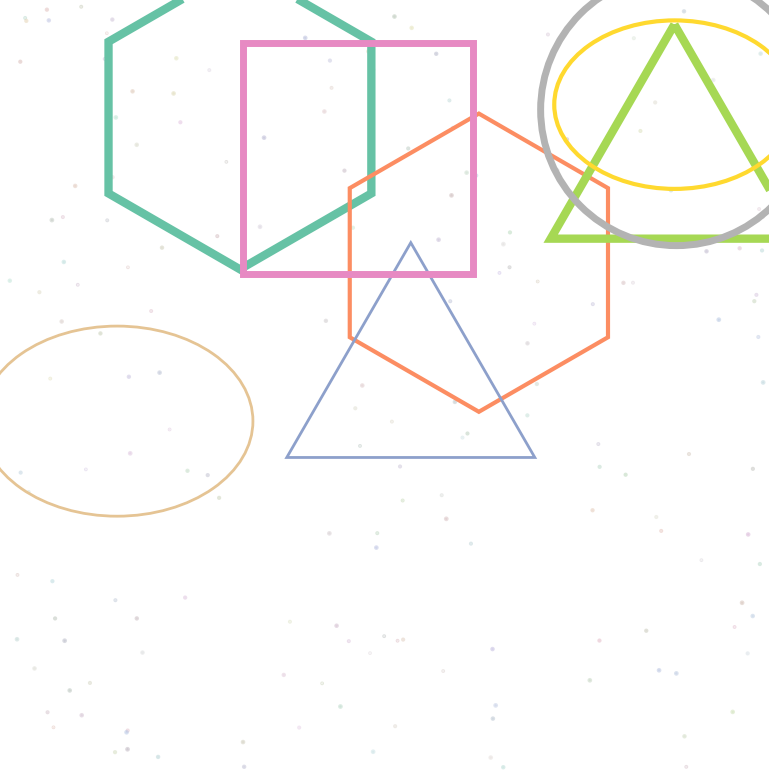[{"shape": "hexagon", "thickness": 3, "radius": 0.99, "center": [0.312, 0.847]}, {"shape": "hexagon", "thickness": 1.5, "radius": 0.97, "center": [0.622, 0.659]}, {"shape": "triangle", "thickness": 1, "radius": 0.93, "center": [0.533, 0.499]}, {"shape": "square", "thickness": 2.5, "radius": 0.75, "center": [0.465, 0.794]}, {"shape": "triangle", "thickness": 3, "radius": 0.93, "center": [0.876, 0.783]}, {"shape": "oval", "thickness": 1.5, "radius": 0.78, "center": [0.876, 0.864]}, {"shape": "oval", "thickness": 1, "radius": 0.88, "center": [0.152, 0.453]}, {"shape": "circle", "thickness": 2.5, "radius": 0.88, "center": [0.879, 0.857]}]